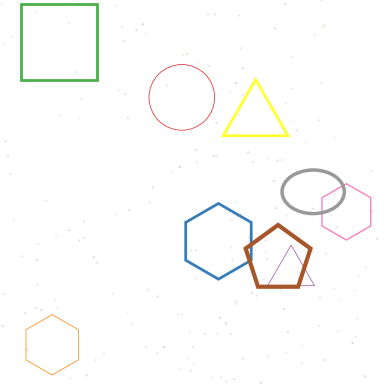[{"shape": "circle", "thickness": 0.5, "radius": 0.43, "center": [0.472, 0.747]}, {"shape": "hexagon", "thickness": 2, "radius": 0.49, "center": [0.567, 0.373]}, {"shape": "square", "thickness": 2, "radius": 0.49, "center": [0.154, 0.892]}, {"shape": "triangle", "thickness": 0.5, "radius": 0.35, "center": [0.756, 0.293]}, {"shape": "hexagon", "thickness": 0.5, "radius": 0.39, "center": [0.136, 0.104]}, {"shape": "triangle", "thickness": 2, "radius": 0.49, "center": [0.664, 0.696]}, {"shape": "pentagon", "thickness": 3, "radius": 0.44, "center": [0.722, 0.327]}, {"shape": "hexagon", "thickness": 1, "radius": 0.37, "center": [0.9, 0.45]}, {"shape": "oval", "thickness": 2.5, "radius": 0.4, "center": [0.813, 0.502]}]